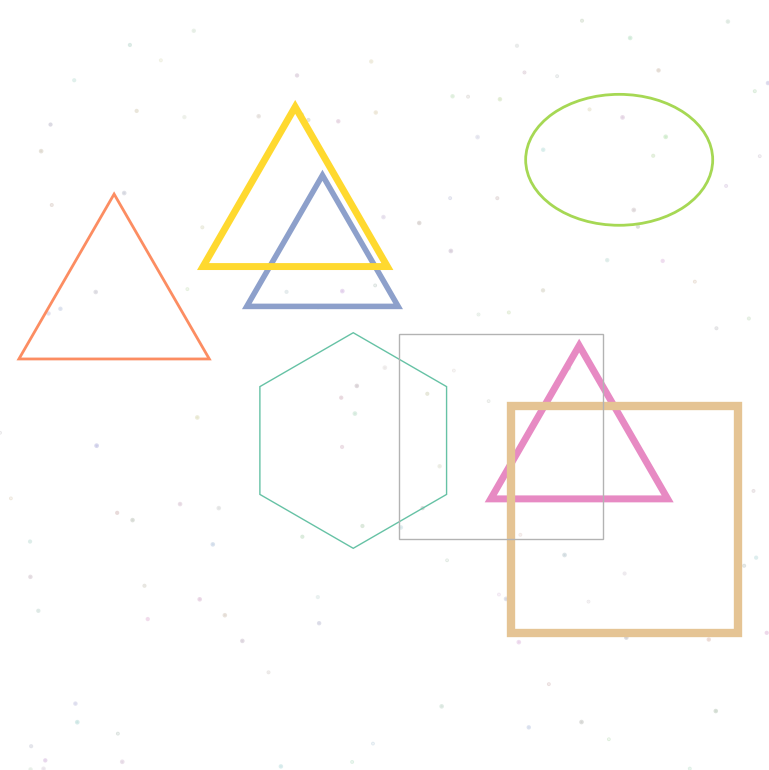[{"shape": "hexagon", "thickness": 0.5, "radius": 0.7, "center": [0.459, 0.428]}, {"shape": "triangle", "thickness": 1, "radius": 0.71, "center": [0.148, 0.605]}, {"shape": "triangle", "thickness": 2, "radius": 0.57, "center": [0.419, 0.659]}, {"shape": "triangle", "thickness": 2.5, "radius": 0.66, "center": [0.752, 0.418]}, {"shape": "oval", "thickness": 1, "radius": 0.61, "center": [0.804, 0.792]}, {"shape": "triangle", "thickness": 2.5, "radius": 0.69, "center": [0.383, 0.723]}, {"shape": "square", "thickness": 3, "radius": 0.74, "center": [0.811, 0.326]}, {"shape": "square", "thickness": 0.5, "radius": 0.66, "center": [0.651, 0.433]}]